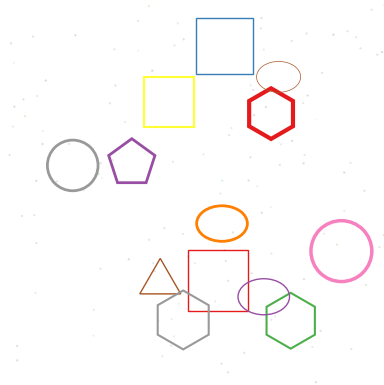[{"shape": "hexagon", "thickness": 3, "radius": 0.33, "center": [0.704, 0.705]}, {"shape": "square", "thickness": 1, "radius": 0.39, "center": [0.567, 0.271]}, {"shape": "square", "thickness": 1, "radius": 0.37, "center": [0.583, 0.881]}, {"shape": "hexagon", "thickness": 1.5, "radius": 0.36, "center": [0.755, 0.167]}, {"shape": "pentagon", "thickness": 2, "radius": 0.32, "center": [0.342, 0.577]}, {"shape": "oval", "thickness": 1, "radius": 0.33, "center": [0.685, 0.229]}, {"shape": "oval", "thickness": 2, "radius": 0.33, "center": [0.577, 0.419]}, {"shape": "square", "thickness": 1.5, "radius": 0.33, "center": [0.439, 0.736]}, {"shape": "triangle", "thickness": 1, "radius": 0.31, "center": [0.416, 0.267]}, {"shape": "oval", "thickness": 0.5, "radius": 0.29, "center": [0.724, 0.8]}, {"shape": "circle", "thickness": 2.5, "radius": 0.4, "center": [0.887, 0.348]}, {"shape": "circle", "thickness": 2, "radius": 0.33, "center": [0.189, 0.57]}, {"shape": "hexagon", "thickness": 1.5, "radius": 0.38, "center": [0.476, 0.169]}]